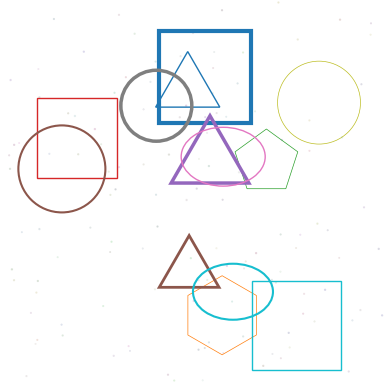[{"shape": "triangle", "thickness": 1, "radius": 0.48, "center": [0.488, 0.77]}, {"shape": "square", "thickness": 3, "radius": 0.6, "center": [0.532, 0.8]}, {"shape": "hexagon", "thickness": 0.5, "radius": 0.51, "center": [0.577, 0.181]}, {"shape": "pentagon", "thickness": 0.5, "radius": 0.43, "center": [0.692, 0.579]}, {"shape": "square", "thickness": 1, "radius": 0.52, "center": [0.199, 0.641]}, {"shape": "triangle", "thickness": 2.5, "radius": 0.58, "center": [0.545, 0.583]}, {"shape": "circle", "thickness": 1.5, "radius": 0.57, "center": [0.161, 0.561]}, {"shape": "triangle", "thickness": 2, "radius": 0.45, "center": [0.491, 0.299]}, {"shape": "oval", "thickness": 1, "radius": 0.55, "center": [0.58, 0.593]}, {"shape": "circle", "thickness": 2.5, "radius": 0.46, "center": [0.406, 0.725]}, {"shape": "circle", "thickness": 0.5, "radius": 0.54, "center": [0.829, 0.733]}, {"shape": "oval", "thickness": 1.5, "radius": 0.52, "center": [0.605, 0.242]}, {"shape": "square", "thickness": 1, "radius": 0.58, "center": [0.77, 0.154]}]